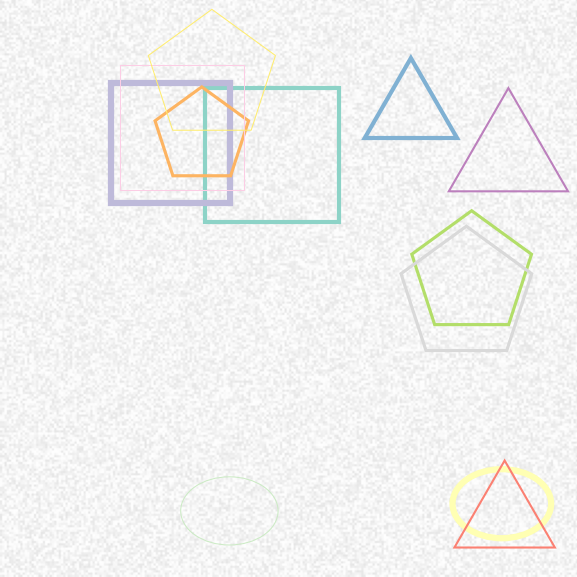[{"shape": "square", "thickness": 2, "radius": 0.58, "center": [0.471, 0.731]}, {"shape": "oval", "thickness": 3, "radius": 0.43, "center": [0.869, 0.127]}, {"shape": "square", "thickness": 3, "radius": 0.52, "center": [0.295, 0.752]}, {"shape": "triangle", "thickness": 1, "radius": 0.5, "center": [0.874, 0.101]}, {"shape": "triangle", "thickness": 2, "radius": 0.46, "center": [0.712, 0.806]}, {"shape": "pentagon", "thickness": 1.5, "radius": 0.43, "center": [0.349, 0.764]}, {"shape": "pentagon", "thickness": 1.5, "radius": 0.55, "center": [0.817, 0.525]}, {"shape": "square", "thickness": 0.5, "radius": 0.54, "center": [0.315, 0.778]}, {"shape": "pentagon", "thickness": 1.5, "radius": 0.59, "center": [0.808, 0.488]}, {"shape": "triangle", "thickness": 1, "radius": 0.6, "center": [0.88, 0.727]}, {"shape": "oval", "thickness": 0.5, "radius": 0.42, "center": [0.397, 0.114]}, {"shape": "pentagon", "thickness": 0.5, "radius": 0.58, "center": [0.367, 0.867]}]